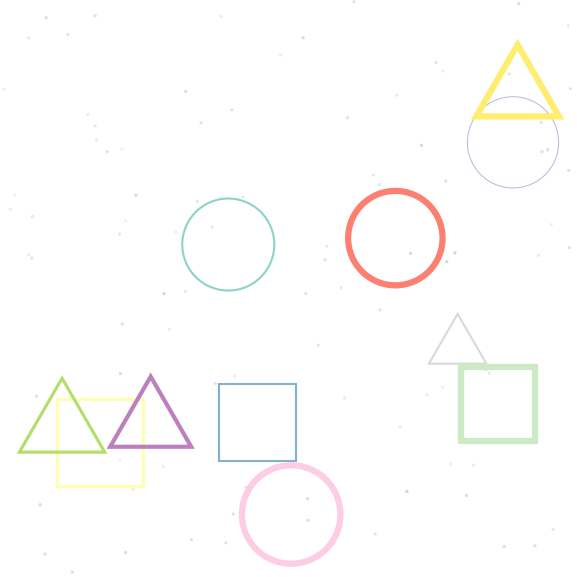[{"shape": "circle", "thickness": 1, "radius": 0.4, "center": [0.395, 0.576]}, {"shape": "square", "thickness": 1.5, "radius": 0.37, "center": [0.173, 0.233]}, {"shape": "circle", "thickness": 0.5, "radius": 0.39, "center": [0.888, 0.753]}, {"shape": "circle", "thickness": 3, "radius": 0.41, "center": [0.685, 0.587]}, {"shape": "square", "thickness": 1, "radius": 0.33, "center": [0.446, 0.267]}, {"shape": "triangle", "thickness": 1.5, "radius": 0.43, "center": [0.107, 0.259]}, {"shape": "circle", "thickness": 3, "radius": 0.43, "center": [0.504, 0.108]}, {"shape": "triangle", "thickness": 1, "radius": 0.29, "center": [0.792, 0.398]}, {"shape": "triangle", "thickness": 2, "radius": 0.41, "center": [0.261, 0.266]}, {"shape": "square", "thickness": 3, "radius": 0.32, "center": [0.863, 0.299]}, {"shape": "triangle", "thickness": 3, "radius": 0.41, "center": [0.896, 0.839]}]